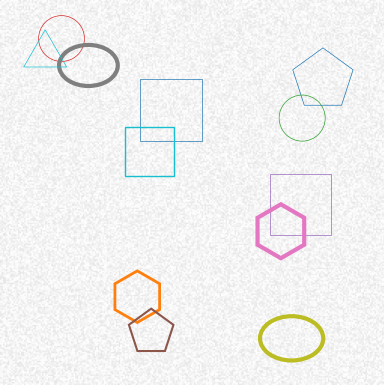[{"shape": "pentagon", "thickness": 0.5, "radius": 0.41, "center": [0.839, 0.793]}, {"shape": "square", "thickness": 0.5, "radius": 0.4, "center": [0.445, 0.714]}, {"shape": "hexagon", "thickness": 2, "radius": 0.34, "center": [0.357, 0.229]}, {"shape": "circle", "thickness": 0.5, "radius": 0.3, "center": [0.785, 0.693]}, {"shape": "circle", "thickness": 0.5, "radius": 0.3, "center": [0.16, 0.9]}, {"shape": "square", "thickness": 0.5, "radius": 0.4, "center": [0.78, 0.468]}, {"shape": "pentagon", "thickness": 1.5, "radius": 0.3, "center": [0.393, 0.137]}, {"shape": "hexagon", "thickness": 3, "radius": 0.35, "center": [0.73, 0.399]}, {"shape": "oval", "thickness": 3, "radius": 0.38, "center": [0.23, 0.83]}, {"shape": "oval", "thickness": 3, "radius": 0.41, "center": [0.757, 0.121]}, {"shape": "square", "thickness": 1, "radius": 0.32, "center": [0.389, 0.606]}, {"shape": "triangle", "thickness": 0.5, "radius": 0.32, "center": [0.117, 0.858]}]